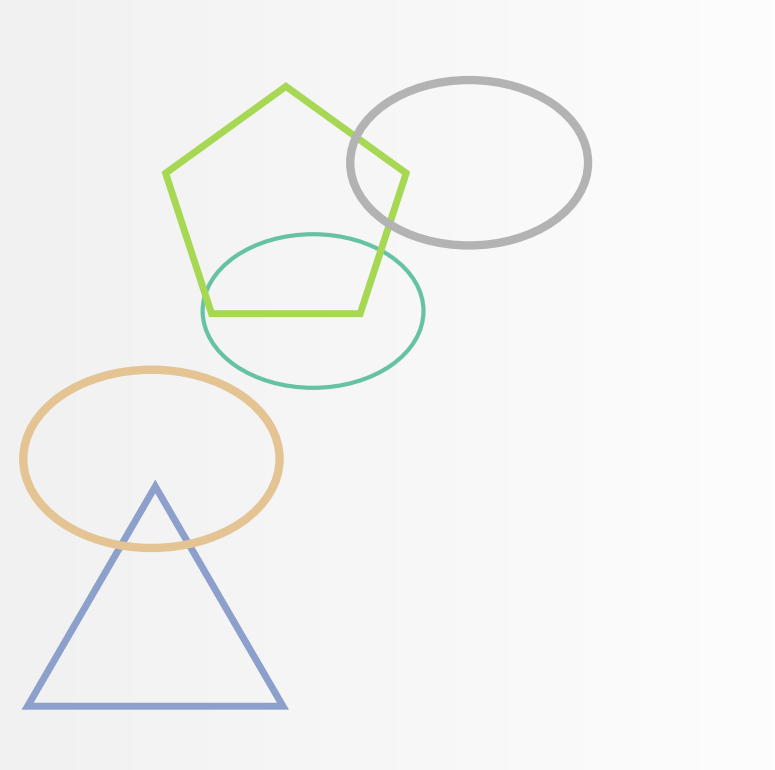[{"shape": "oval", "thickness": 1.5, "radius": 0.71, "center": [0.404, 0.596]}, {"shape": "triangle", "thickness": 2.5, "radius": 0.95, "center": [0.2, 0.178]}, {"shape": "pentagon", "thickness": 2.5, "radius": 0.82, "center": [0.369, 0.725]}, {"shape": "oval", "thickness": 3, "radius": 0.83, "center": [0.195, 0.404]}, {"shape": "oval", "thickness": 3, "radius": 0.77, "center": [0.605, 0.789]}]